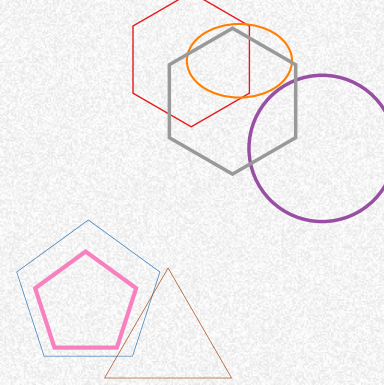[{"shape": "hexagon", "thickness": 1, "radius": 0.87, "center": [0.497, 0.845]}, {"shape": "pentagon", "thickness": 0.5, "radius": 0.98, "center": [0.229, 0.233]}, {"shape": "circle", "thickness": 2.5, "radius": 0.95, "center": [0.837, 0.615]}, {"shape": "oval", "thickness": 1.5, "radius": 0.68, "center": [0.622, 0.842]}, {"shape": "triangle", "thickness": 0.5, "radius": 0.95, "center": [0.437, 0.113]}, {"shape": "pentagon", "thickness": 3, "radius": 0.69, "center": [0.222, 0.209]}, {"shape": "hexagon", "thickness": 2.5, "radius": 0.95, "center": [0.604, 0.737]}]